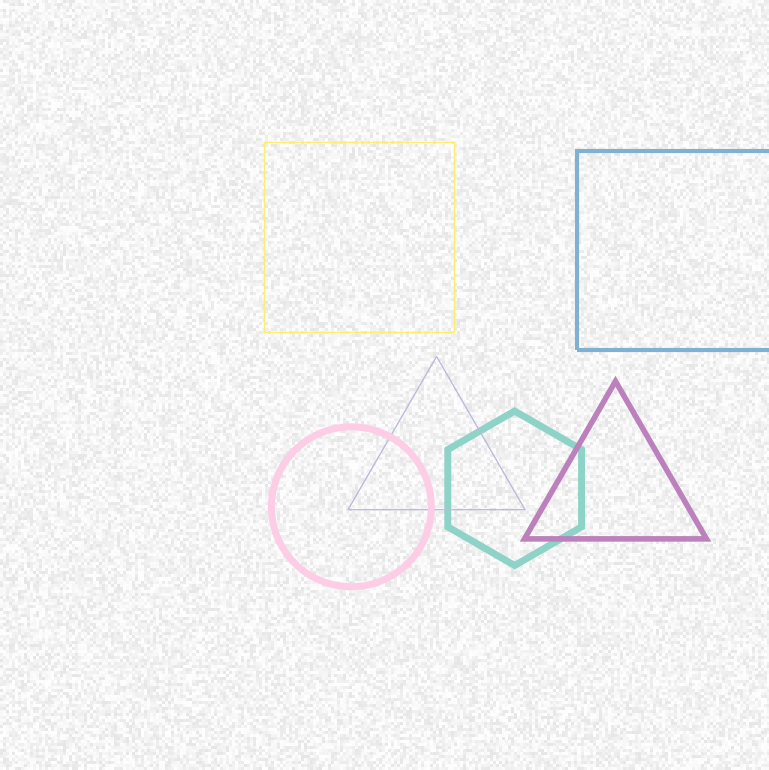[{"shape": "hexagon", "thickness": 2.5, "radius": 0.5, "center": [0.668, 0.366]}, {"shape": "triangle", "thickness": 0.5, "radius": 0.66, "center": [0.567, 0.404]}, {"shape": "square", "thickness": 1.5, "radius": 0.65, "center": [0.878, 0.675]}, {"shape": "circle", "thickness": 2.5, "radius": 0.52, "center": [0.456, 0.342]}, {"shape": "triangle", "thickness": 2, "radius": 0.68, "center": [0.799, 0.368]}, {"shape": "square", "thickness": 0.5, "radius": 0.62, "center": [0.466, 0.692]}]